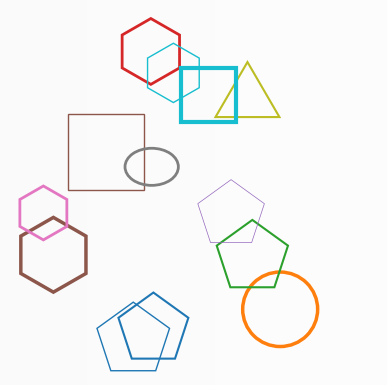[{"shape": "pentagon", "thickness": 1.5, "radius": 0.47, "center": [0.396, 0.145]}, {"shape": "pentagon", "thickness": 1, "radius": 0.49, "center": [0.344, 0.117]}, {"shape": "circle", "thickness": 2.5, "radius": 0.48, "center": [0.723, 0.197]}, {"shape": "pentagon", "thickness": 1.5, "radius": 0.48, "center": [0.651, 0.332]}, {"shape": "hexagon", "thickness": 2, "radius": 0.43, "center": [0.389, 0.866]}, {"shape": "pentagon", "thickness": 0.5, "radius": 0.45, "center": [0.596, 0.443]}, {"shape": "square", "thickness": 1, "radius": 0.49, "center": [0.273, 0.605]}, {"shape": "hexagon", "thickness": 2.5, "radius": 0.49, "center": [0.138, 0.338]}, {"shape": "hexagon", "thickness": 2, "radius": 0.35, "center": [0.112, 0.447]}, {"shape": "oval", "thickness": 2, "radius": 0.34, "center": [0.391, 0.567]}, {"shape": "triangle", "thickness": 1.5, "radius": 0.48, "center": [0.639, 0.744]}, {"shape": "hexagon", "thickness": 1, "radius": 0.38, "center": [0.447, 0.811]}, {"shape": "square", "thickness": 3, "radius": 0.36, "center": [0.539, 0.753]}]